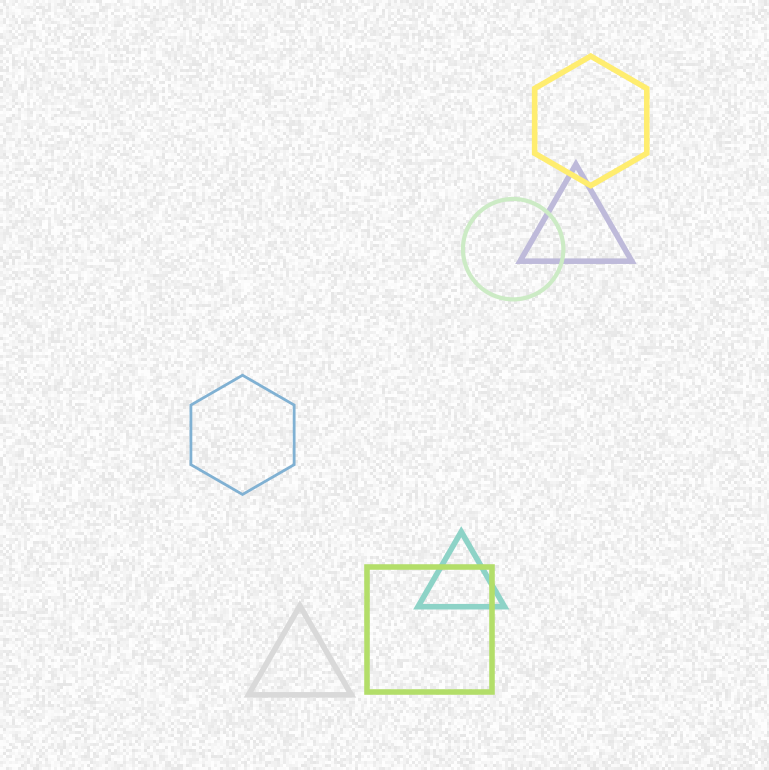[{"shape": "triangle", "thickness": 2, "radius": 0.32, "center": [0.599, 0.245]}, {"shape": "triangle", "thickness": 2, "radius": 0.42, "center": [0.748, 0.703]}, {"shape": "hexagon", "thickness": 1, "radius": 0.39, "center": [0.315, 0.435]}, {"shape": "square", "thickness": 2, "radius": 0.41, "center": [0.558, 0.182]}, {"shape": "triangle", "thickness": 2, "radius": 0.39, "center": [0.389, 0.136]}, {"shape": "circle", "thickness": 1.5, "radius": 0.33, "center": [0.666, 0.676]}, {"shape": "hexagon", "thickness": 2, "radius": 0.42, "center": [0.767, 0.843]}]